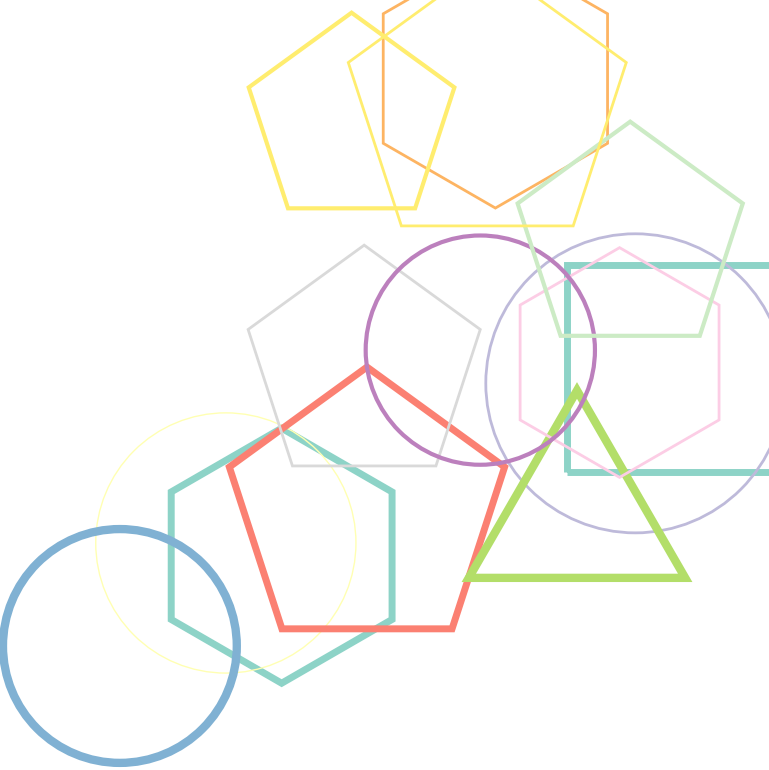[{"shape": "square", "thickness": 2.5, "radius": 0.67, "center": [0.871, 0.521]}, {"shape": "hexagon", "thickness": 2.5, "radius": 0.83, "center": [0.366, 0.278]}, {"shape": "circle", "thickness": 0.5, "radius": 0.84, "center": [0.293, 0.295]}, {"shape": "circle", "thickness": 1, "radius": 0.97, "center": [0.825, 0.502]}, {"shape": "pentagon", "thickness": 2.5, "radius": 0.94, "center": [0.477, 0.335]}, {"shape": "circle", "thickness": 3, "radius": 0.76, "center": [0.156, 0.161]}, {"shape": "hexagon", "thickness": 1, "radius": 0.84, "center": [0.643, 0.898]}, {"shape": "triangle", "thickness": 3, "radius": 0.81, "center": [0.749, 0.331]}, {"shape": "hexagon", "thickness": 1, "radius": 0.75, "center": [0.805, 0.529]}, {"shape": "pentagon", "thickness": 1, "radius": 0.79, "center": [0.473, 0.523]}, {"shape": "circle", "thickness": 1.5, "radius": 0.74, "center": [0.624, 0.545]}, {"shape": "pentagon", "thickness": 1.5, "radius": 0.77, "center": [0.818, 0.688]}, {"shape": "pentagon", "thickness": 1, "radius": 0.95, "center": [0.633, 0.86]}, {"shape": "pentagon", "thickness": 1.5, "radius": 0.7, "center": [0.457, 0.843]}]